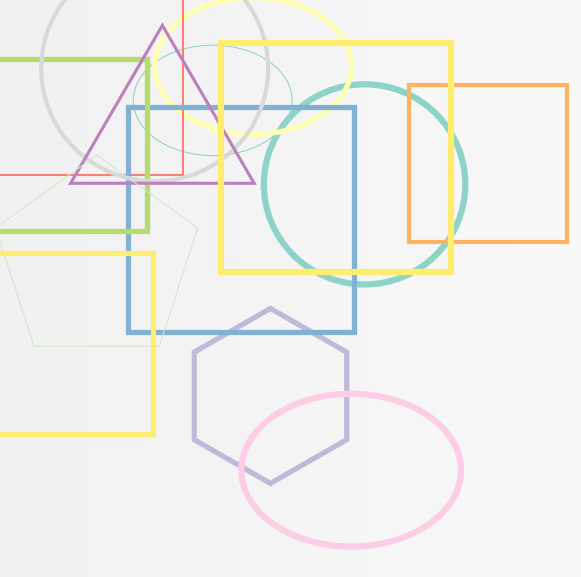[{"shape": "oval", "thickness": 0.5, "radius": 0.68, "center": [0.366, 0.825]}, {"shape": "circle", "thickness": 3, "radius": 0.87, "center": [0.627, 0.68]}, {"shape": "oval", "thickness": 2.5, "radius": 0.85, "center": [0.436, 0.885]}, {"shape": "hexagon", "thickness": 2.5, "radius": 0.76, "center": [0.465, 0.314]}, {"shape": "square", "thickness": 1, "radius": 0.88, "center": [0.138, 0.874]}, {"shape": "square", "thickness": 2.5, "radius": 0.97, "center": [0.415, 0.619]}, {"shape": "square", "thickness": 2, "radius": 0.68, "center": [0.84, 0.716]}, {"shape": "square", "thickness": 2.5, "radius": 0.75, "center": [0.103, 0.747]}, {"shape": "oval", "thickness": 3, "radius": 0.94, "center": [0.604, 0.185]}, {"shape": "circle", "thickness": 2, "radius": 0.98, "center": [0.266, 0.881]}, {"shape": "triangle", "thickness": 1.5, "radius": 0.91, "center": [0.279, 0.773]}, {"shape": "pentagon", "thickness": 0.5, "radius": 0.91, "center": [0.166, 0.548]}, {"shape": "square", "thickness": 2.5, "radius": 0.78, "center": [0.107, 0.404]}, {"shape": "square", "thickness": 3, "radius": 0.99, "center": [0.578, 0.726]}]